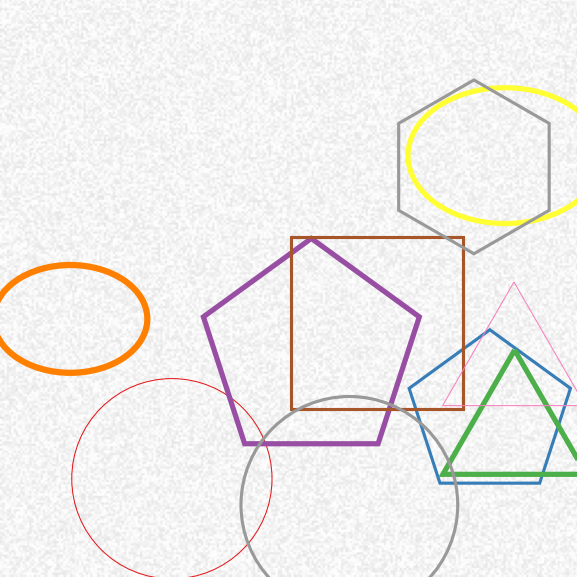[{"shape": "circle", "thickness": 0.5, "radius": 0.87, "center": [0.298, 0.17]}, {"shape": "pentagon", "thickness": 1.5, "radius": 0.73, "center": [0.848, 0.281]}, {"shape": "triangle", "thickness": 2.5, "radius": 0.72, "center": [0.891, 0.25]}, {"shape": "pentagon", "thickness": 2.5, "radius": 0.98, "center": [0.539, 0.39]}, {"shape": "oval", "thickness": 3, "radius": 0.67, "center": [0.122, 0.447]}, {"shape": "oval", "thickness": 2.5, "radius": 0.84, "center": [0.875, 0.73]}, {"shape": "square", "thickness": 1.5, "radius": 0.74, "center": [0.653, 0.44]}, {"shape": "triangle", "thickness": 0.5, "radius": 0.71, "center": [0.89, 0.368]}, {"shape": "circle", "thickness": 1.5, "radius": 0.94, "center": [0.605, 0.125]}, {"shape": "hexagon", "thickness": 1.5, "radius": 0.75, "center": [0.821, 0.71]}]